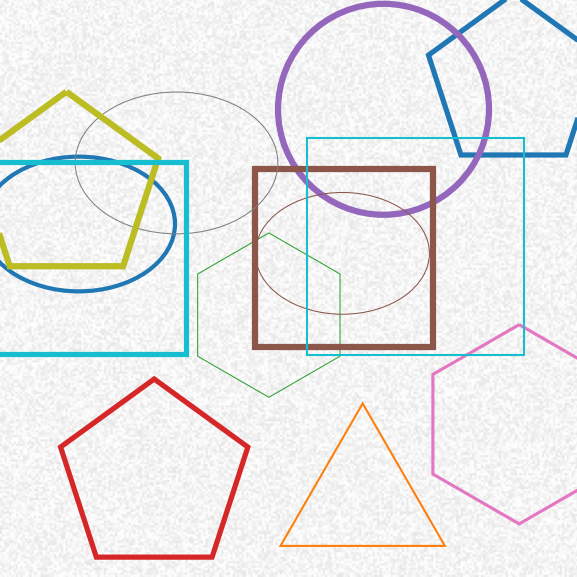[{"shape": "pentagon", "thickness": 2.5, "radius": 0.77, "center": [0.889, 0.856]}, {"shape": "oval", "thickness": 2, "radius": 0.83, "center": [0.136, 0.611]}, {"shape": "triangle", "thickness": 1, "radius": 0.82, "center": [0.628, 0.136]}, {"shape": "hexagon", "thickness": 0.5, "radius": 0.71, "center": [0.466, 0.454]}, {"shape": "pentagon", "thickness": 2.5, "radius": 0.85, "center": [0.267, 0.172]}, {"shape": "circle", "thickness": 3, "radius": 0.91, "center": [0.664, 0.81]}, {"shape": "oval", "thickness": 0.5, "radius": 0.75, "center": [0.593, 0.56]}, {"shape": "square", "thickness": 3, "radius": 0.77, "center": [0.596, 0.553]}, {"shape": "hexagon", "thickness": 1.5, "radius": 0.86, "center": [0.899, 0.264]}, {"shape": "oval", "thickness": 0.5, "radius": 0.88, "center": [0.306, 0.717]}, {"shape": "pentagon", "thickness": 3, "radius": 0.84, "center": [0.115, 0.673]}, {"shape": "square", "thickness": 2.5, "radius": 0.83, "center": [0.155, 0.552]}, {"shape": "square", "thickness": 1, "radius": 0.94, "center": [0.72, 0.572]}]